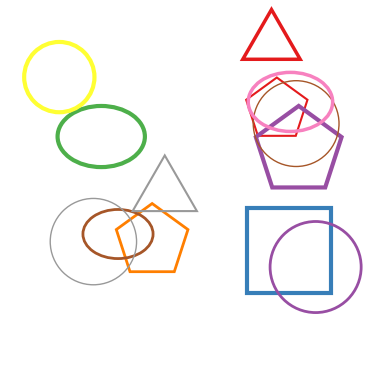[{"shape": "pentagon", "thickness": 1.5, "radius": 0.42, "center": [0.719, 0.715]}, {"shape": "triangle", "thickness": 2.5, "radius": 0.43, "center": [0.705, 0.889]}, {"shape": "square", "thickness": 3, "radius": 0.55, "center": [0.751, 0.349]}, {"shape": "oval", "thickness": 3, "radius": 0.57, "center": [0.263, 0.645]}, {"shape": "pentagon", "thickness": 3, "radius": 0.59, "center": [0.776, 0.608]}, {"shape": "circle", "thickness": 2, "radius": 0.59, "center": [0.82, 0.306]}, {"shape": "pentagon", "thickness": 2, "radius": 0.49, "center": [0.395, 0.373]}, {"shape": "circle", "thickness": 3, "radius": 0.46, "center": [0.154, 0.8]}, {"shape": "oval", "thickness": 2, "radius": 0.46, "center": [0.306, 0.392]}, {"shape": "circle", "thickness": 1, "radius": 0.56, "center": [0.769, 0.679]}, {"shape": "oval", "thickness": 2.5, "radius": 0.55, "center": [0.754, 0.735]}, {"shape": "triangle", "thickness": 1.5, "radius": 0.48, "center": [0.428, 0.5]}, {"shape": "circle", "thickness": 1, "radius": 0.56, "center": [0.243, 0.372]}]